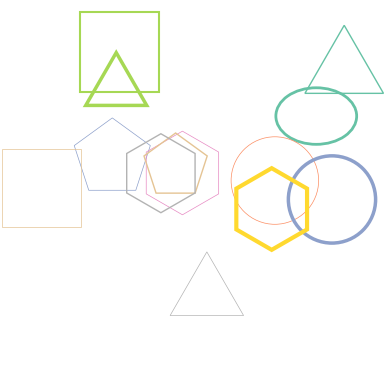[{"shape": "oval", "thickness": 2, "radius": 0.52, "center": [0.821, 0.699]}, {"shape": "triangle", "thickness": 1, "radius": 0.59, "center": [0.894, 0.816]}, {"shape": "circle", "thickness": 0.5, "radius": 0.57, "center": [0.714, 0.531]}, {"shape": "circle", "thickness": 2.5, "radius": 0.57, "center": [0.862, 0.482]}, {"shape": "pentagon", "thickness": 0.5, "radius": 0.52, "center": [0.292, 0.59]}, {"shape": "hexagon", "thickness": 0.5, "radius": 0.54, "center": [0.474, 0.551]}, {"shape": "square", "thickness": 1.5, "radius": 0.52, "center": [0.311, 0.865]}, {"shape": "triangle", "thickness": 2.5, "radius": 0.46, "center": [0.302, 0.772]}, {"shape": "hexagon", "thickness": 3, "radius": 0.53, "center": [0.706, 0.457]}, {"shape": "pentagon", "thickness": 1, "radius": 0.43, "center": [0.456, 0.568]}, {"shape": "square", "thickness": 0.5, "radius": 0.51, "center": [0.108, 0.512]}, {"shape": "triangle", "thickness": 0.5, "radius": 0.55, "center": [0.537, 0.236]}, {"shape": "hexagon", "thickness": 1, "radius": 0.51, "center": [0.418, 0.55]}]